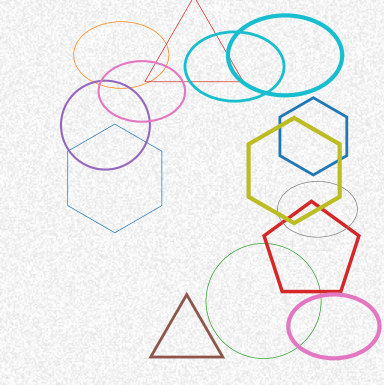[{"shape": "hexagon", "thickness": 2, "radius": 0.5, "center": [0.814, 0.646]}, {"shape": "hexagon", "thickness": 0.5, "radius": 0.71, "center": [0.298, 0.537]}, {"shape": "oval", "thickness": 0.5, "radius": 0.62, "center": [0.315, 0.857]}, {"shape": "circle", "thickness": 0.5, "radius": 0.75, "center": [0.685, 0.218]}, {"shape": "pentagon", "thickness": 2.5, "radius": 0.65, "center": [0.809, 0.347]}, {"shape": "triangle", "thickness": 0.5, "radius": 0.74, "center": [0.504, 0.862]}, {"shape": "circle", "thickness": 1.5, "radius": 0.58, "center": [0.274, 0.675]}, {"shape": "triangle", "thickness": 2, "radius": 0.54, "center": [0.485, 0.127]}, {"shape": "oval", "thickness": 1.5, "radius": 0.56, "center": [0.368, 0.763]}, {"shape": "oval", "thickness": 3, "radius": 0.59, "center": [0.867, 0.152]}, {"shape": "oval", "thickness": 0.5, "radius": 0.52, "center": [0.825, 0.456]}, {"shape": "hexagon", "thickness": 3, "radius": 0.68, "center": [0.764, 0.557]}, {"shape": "oval", "thickness": 3, "radius": 0.74, "center": [0.741, 0.856]}, {"shape": "oval", "thickness": 2, "radius": 0.64, "center": [0.609, 0.827]}]